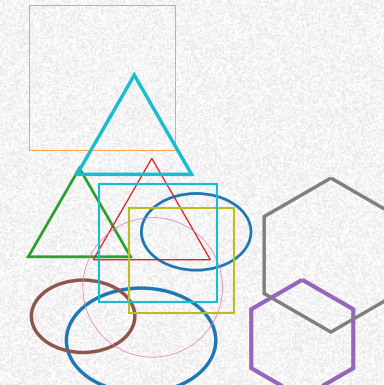[{"shape": "oval", "thickness": 2.5, "radius": 0.97, "center": [0.366, 0.116]}, {"shape": "oval", "thickness": 2, "radius": 0.71, "center": [0.51, 0.398]}, {"shape": "square", "thickness": 0.5, "radius": 0.94, "center": [0.265, 0.799]}, {"shape": "triangle", "thickness": 2, "radius": 0.77, "center": [0.206, 0.41]}, {"shape": "triangle", "thickness": 1, "radius": 0.88, "center": [0.394, 0.413]}, {"shape": "hexagon", "thickness": 3, "radius": 0.77, "center": [0.785, 0.12]}, {"shape": "oval", "thickness": 2.5, "radius": 0.67, "center": [0.216, 0.179]}, {"shape": "circle", "thickness": 0.5, "radius": 0.91, "center": [0.396, 0.253]}, {"shape": "hexagon", "thickness": 2.5, "radius": 1.0, "center": [0.859, 0.338]}, {"shape": "square", "thickness": 1.5, "radius": 0.68, "center": [0.471, 0.323]}, {"shape": "square", "thickness": 1.5, "radius": 0.77, "center": [0.41, 0.368]}, {"shape": "triangle", "thickness": 2.5, "radius": 0.86, "center": [0.349, 0.633]}]